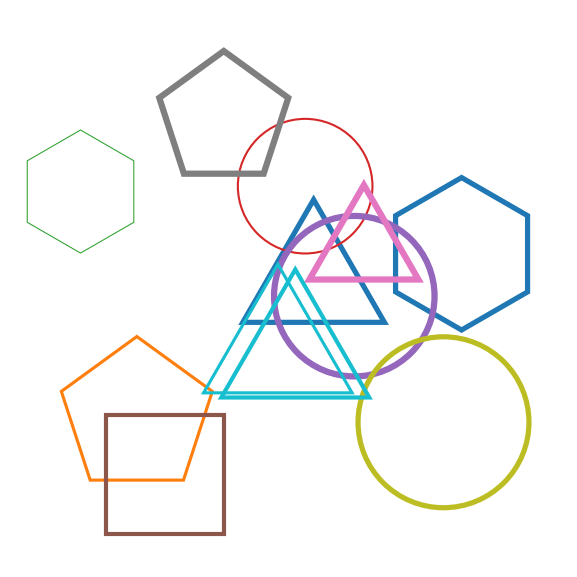[{"shape": "triangle", "thickness": 2.5, "radius": 0.71, "center": [0.543, 0.512]}, {"shape": "hexagon", "thickness": 2.5, "radius": 0.66, "center": [0.799, 0.56]}, {"shape": "pentagon", "thickness": 1.5, "radius": 0.69, "center": [0.237, 0.279]}, {"shape": "hexagon", "thickness": 0.5, "radius": 0.53, "center": [0.139, 0.667]}, {"shape": "circle", "thickness": 1, "radius": 0.58, "center": [0.528, 0.677]}, {"shape": "circle", "thickness": 3, "radius": 0.69, "center": [0.613, 0.486]}, {"shape": "square", "thickness": 2, "radius": 0.51, "center": [0.286, 0.177]}, {"shape": "triangle", "thickness": 3, "radius": 0.55, "center": [0.63, 0.57]}, {"shape": "pentagon", "thickness": 3, "radius": 0.59, "center": [0.387, 0.793]}, {"shape": "circle", "thickness": 2.5, "radius": 0.74, "center": [0.768, 0.268]}, {"shape": "triangle", "thickness": 2, "radius": 0.74, "center": [0.511, 0.385]}, {"shape": "triangle", "thickness": 1.5, "radius": 0.74, "center": [0.481, 0.393]}]